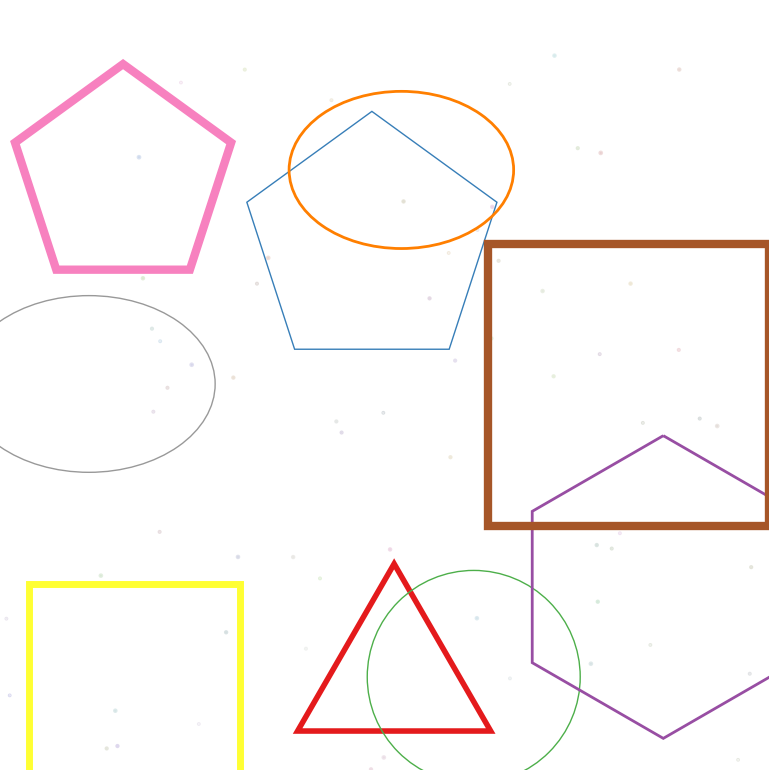[{"shape": "triangle", "thickness": 2, "radius": 0.72, "center": [0.512, 0.123]}, {"shape": "pentagon", "thickness": 0.5, "radius": 0.85, "center": [0.483, 0.685]}, {"shape": "circle", "thickness": 0.5, "radius": 0.69, "center": [0.615, 0.121]}, {"shape": "hexagon", "thickness": 1, "radius": 0.98, "center": [0.861, 0.238]}, {"shape": "oval", "thickness": 1, "radius": 0.73, "center": [0.521, 0.779]}, {"shape": "square", "thickness": 2.5, "radius": 0.68, "center": [0.175, 0.104]}, {"shape": "square", "thickness": 3, "radius": 0.91, "center": [0.816, 0.5]}, {"shape": "pentagon", "thickness": 3, "radius": 0.74, "center": [0.16, 0.769]}, {"shape": "oval", "thickness": 0.5, "radius": 0.82, "center": [0.116, 0.501]}]